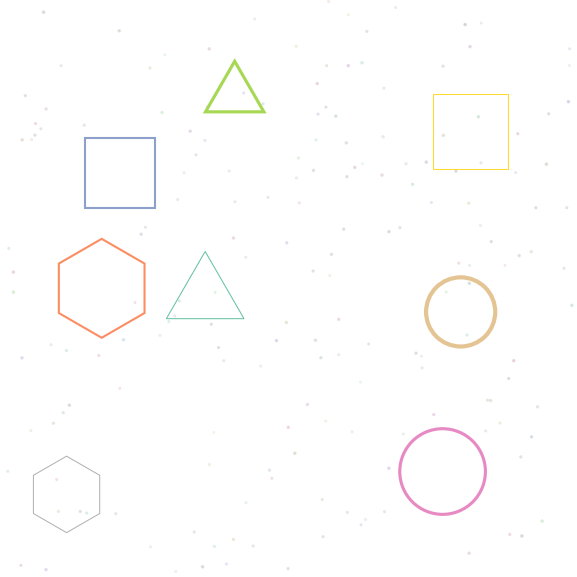[{"shape": "triangle", "thickness": 0.5, "radius": 0.39, "center": [0.355, 0.486]}, {"shape": "hexagon", "thickness": 1, "radius": 0.43, "center": [0.176, 0.5]}, {"shape": "square", "thickness": 1, "radius": 0.3, "center": [0.208, 0.7]}, {"shape": "circle", "thickness": 1.5, "radius": 0.37, "center": [0.766, 0.183]}, {"shape": "triangle", "thickness": 1.5, "radius": 0.29, "center": [0.406, 0.835]}, {"shape": "square", "thickness": 0.5, "radius": 0.32, "center": [0.814, 0.771]}, {"shape": "circle", "thickness": 2, "radius": 0.3, "center": [0.798, 0.459]}, {"shape": "hexagon", "thickness": 0.5, "radius": 0.33, "center": [0.115, 0.143]}]